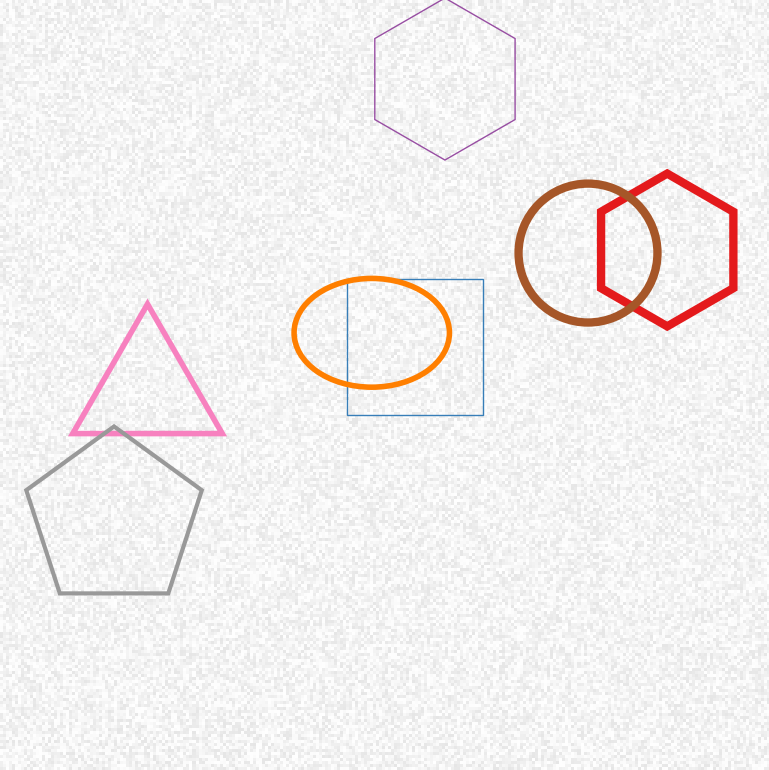[{"shape": "hexagon", "thickness": 3, "radius": 0.5, "center": [0.867, 0.675]}, {"shape": "square", "thickness": 0.5, "radius": 0.44, "center": [0.539, 0.549]}, {"shape": "hexagon", "thickness": 0.5, "radius": 0.53, "center": [0.578, 0.897]}, {"shape": "oval", "thickness": 2, "radius": 0.5, "center": [0.483, 0.568]}, {"shape": "circle", "thickness": 3, "radius": 0.45, "center": [0.764, 0.671]}, {"shape": "triangle", "thickness": 2, "radius": 0.56, "center": [0.192, 0.493]}, {"shape": "pentagon", "thickness": 1.5, "radius": 0.6, "center": [0.148, 0.326]}]